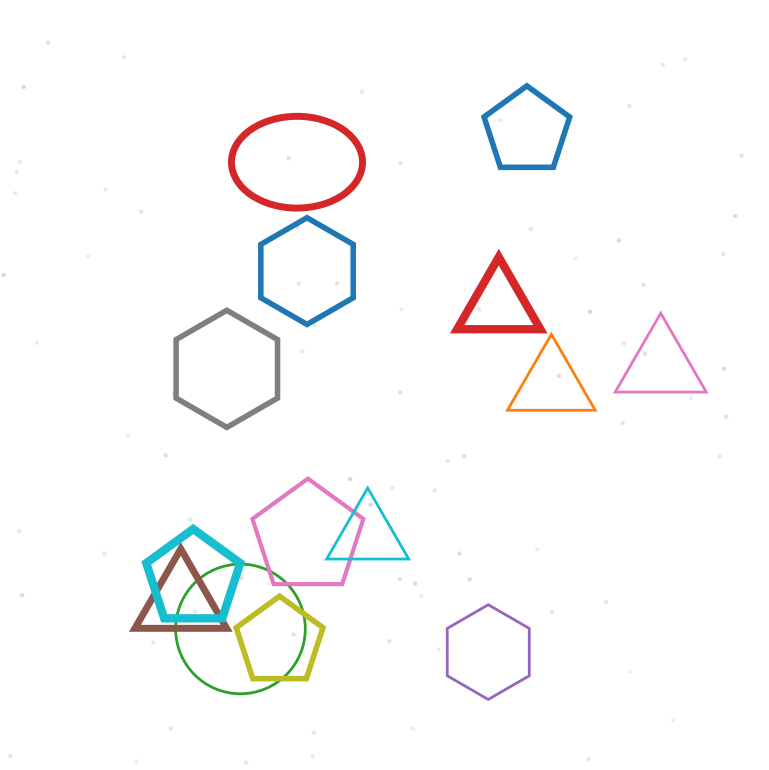[{"shape": "hexagon", "thickness": 2, "radius": 0.35, "center": [0.399, 0.648]}, {"shape": "pentagon", "thickness": 2, "radius": 0.29, "center": [0.684, 0.83]}, {"shape": "triangle", "thickness": 1, "radius": 0.33, "center": [0.716, 0.5]}, {"shape": "circle", "thickness": 1, "radius": 0.42, "center": [0.312, 0.183]}, {"shape": "oval", "thickness": 2.5, "radius": 0.43, "center": [0.386, 0.789]}, {"shape": "triangle", "thickness": 3, "radius": 0.31, "center": [0.648, 0.604]}, {"shape": "hexagon", "thickness": 1, "radius": 0.31, "center": [0.634, 0.153]}, {"shape": "triangle", "thickness": 2.5, "radius": 0.34, "center": [0.235, 0.218]}, {"shape": "triangle", "thickness": 1, "radius": 0.34, "center": [0.858, 0.525]}, {"shape": "pentagon", "thickness": 1.5, "radius": 0.38, "center": [0.4, 0.303]}, {"shape": "hexagon", "thickness": 2, "radius": 0.38, "center": [0.295, 0.521]}, {"shape": "pentagon", "thickness": 2, "radius": 0.3, "center": [0.363, 0.167]}, {"shape": "pentagon", "thickness": 3, "radius": 0.32, "center": [0.251, 0.249]}, {"shape": "triangle", "thickness": 1, "radius": 0.31, "center": [0.478, 0.305]}]